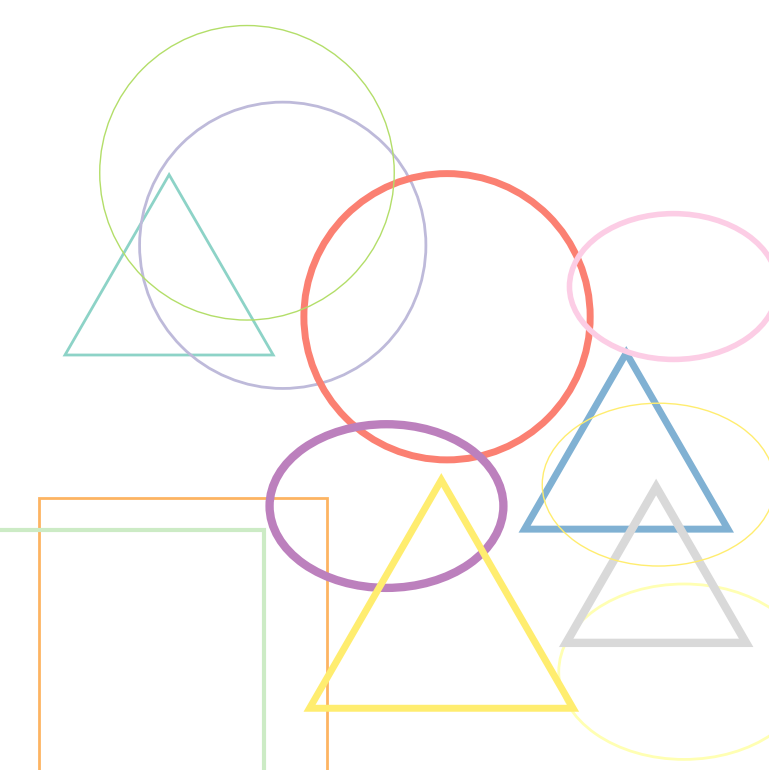[{"shape": "triangle", "thickness": 1, "radius": 0.78, "center": [0.22, 0.617]}, {"shape": "oval", "thickness": 1, "radius": 0.81, "center": [0.888, 0.128]}, {"shape": "circle", "thickness": 1, "radius": 0.93, "center": [0.367, 0.681]}, {"shape": "circle", "thickness": 2.5, "radius": 0.93, "center": [0.581, 0.589]}, {"shape": "triangle", "thickness": 2.5, "radius": 0.76, "center": [0.813, 0.389]}, {"shape": "square", "thickness": 1, "radius": 0.94, "center": [0.237, 0.166]}, {"shape": "circle", "thickness": 0.5, "radius": 0.96, "center": [0.321, 0.776]}, {"shape": "oval", "thickness": 2, "radius": 0.68, "center": [0.875, 0.628]}, {"shape": "triangle", "thickness": 3, "radius": 0.67, "center": [0.852, 0.233]}, {"shape": "oval", "thickness": 3, "radius": 0.76, "center": [0.502, 0.343]}, {"shape": "square", "thickness": 1.5, "radius": 0.9, "center": [0.164, 0.132]}, {"shape": "oval", "thickness": 0.5, "radius": 0.76, "center": [0.855, 0.371]}, {"shape": "triangle", "thickness": 2.5, "radius": 0.99, "center": [0.573, 0.179]}]